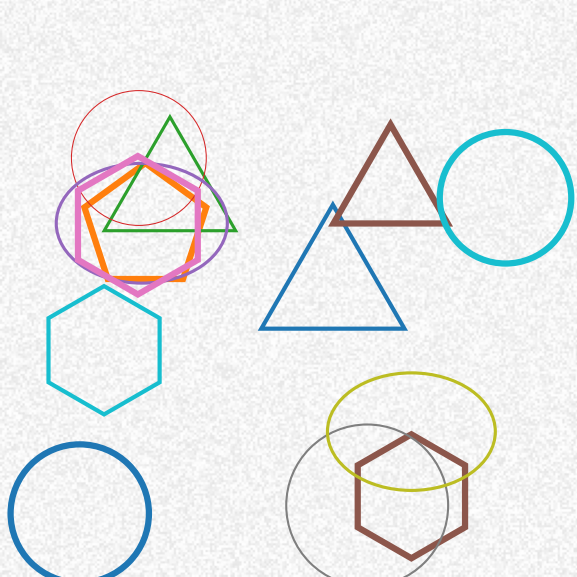[{"shape": "triangle", "thickness": 2, "radius": 0.72, "center": [0.576, 0.502]}, {"shape": "circle", "thickness": 3, "radius": 0.6, "center": [0.138, 0.11]}, {"shape": "pentagon", "thickness": 3, "radius": 0.55, "center": [0.252, 0.606]}, {"shape": "triangle", "thickness": 1.5, "radius": 0.66, "center": [0.294, 0.665]}, {"shape": "circle", "thickness": 0.5, "radius": 0.58, "center": [0.24, 0.726]}, {"shape": "oval", "thickness": 1.5, "radius": 0.74, "center": [0.246, 0.613]}, {"shape": "triangle", "thickness": 3, "radius": 0.57, "center": [0.676, 0.669]}, {"shape": "hexagon", "thickness": 3, "radius": 0.54, "center": [0.712, 0.14]}, {"shape": "hexagon", "thickness": 3, "radius": 0.6, "center": [0.239, 0.609]}, {"shape": "circle", "thickness": 1, "radius": 0.7, "center": [0.636, 0.124]}, {"shape": "oval", "thickness": 1.5, "radius": 0.73, "center": [0.712, 0.252]}, {"shape": "hexagon", "thickness": 2, "radius": 0.56, "center": [0.18, 0.393]}, {"shape": "circle", "thickness": 3, "radius": 0.57, "center": [0.875, 0.657]}]